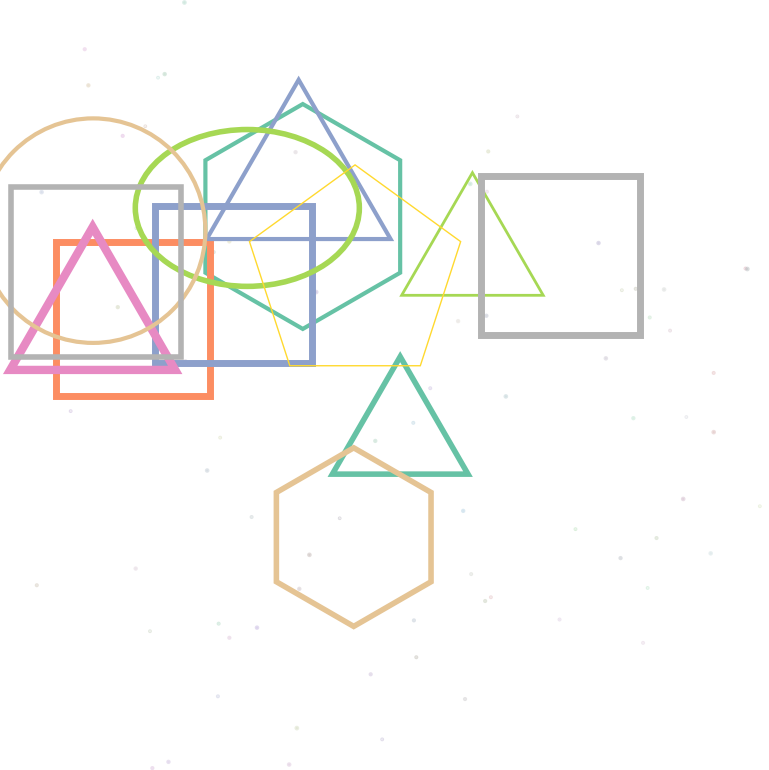[{"shape": "triangle", "thickness": 2, "radius": 0.51, "center": [0.52, 0.435]}, {"shape": "hexagon", "thickness": 1.5, "radius": 0.73, "center": [0.393, 0.719]}, {"shape": "square", "thickness": 2.5, "radius": 0.5, "center": [0.173, 0.585]}, {"shape": "square", "thickness": 2.5, "radius": 0.51, "center": [0.303, 0.63]}, {"shape": "triangle", "thickness": 1.5, "radius": 0.69, "center": [0.388, 0.758]}, {"shape": "triangle", "thickness": 3, "radius": 0.62, "center": [0.12, 0.581]}, {"shape": "oval", "thickness": 2, "radius": 0.73, "center": [0.321, 0.73]}, {"shape": "triangle", "thickness": 1, "radius": 0.53, "center": [0.614, 0.67]}, {"shape": "pentagon", "thickness": 0.5, "radius": 0.72, "center": [0.461, 0.642]}, {"shape": "circle", "thickness": 1.5, "radius": 0.73, "center": [0.121, 0.7]}, {"shape": "hexagon", "thickness": 2, "radius": 0.58, "center": [0.459, 0.302]}, {"shape": "square", "thickness": 2.5, "radius": 0.52, "center": [0.728, 0.669]}, {"shape": "square", "thickness": 2, "radius": 0.55, "center": [0.124, 0.647]}]